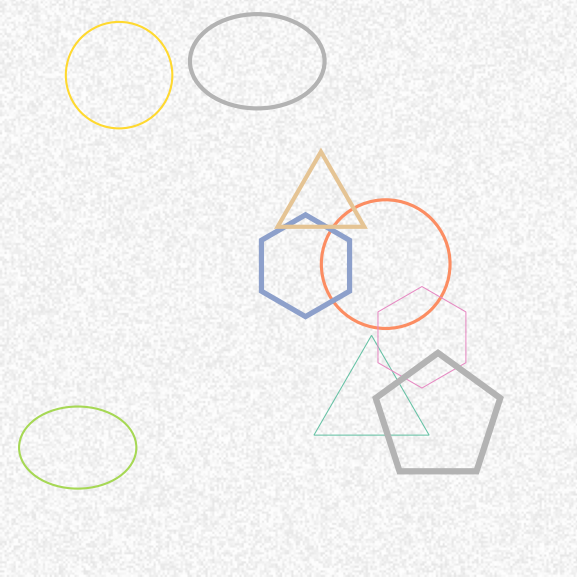[{"shape": "triangle", "thickness": 0.5, "radius": 0.58, "center": [0.643, 0.303]}, {"shape": "circle", "thickness": 1.5, "radius": 0.56, "center": [0.668, 0.542]}, {"shape": "hexagon", "thickness": 2.5, "radius": 0.44, "center": [0.529, 0.539]}, {"shape": "hexagon", "thickness": 0.5, "radius": 0.44, "center": [0.731, 0.415]}, {"shape": "oval", "thickness": 1, "radius": 0.51, "center": [0.135, 0.224]}, {"shape": "circle", "thickness": 1, "radius": 0.46, "center": [0.206, 0.869]}, {"shape": "triangle", "thickness": 2, "radius": 0.43, "center": [0.556, 0.65]}, {"shape": "oval", "thickness": 2, "radius": 0.58, "center": [0.445, 0.893]}, {"shape": "pentagon", "thickness": 3, "radius": 0.57, "center": [0.758, 0.275]}]